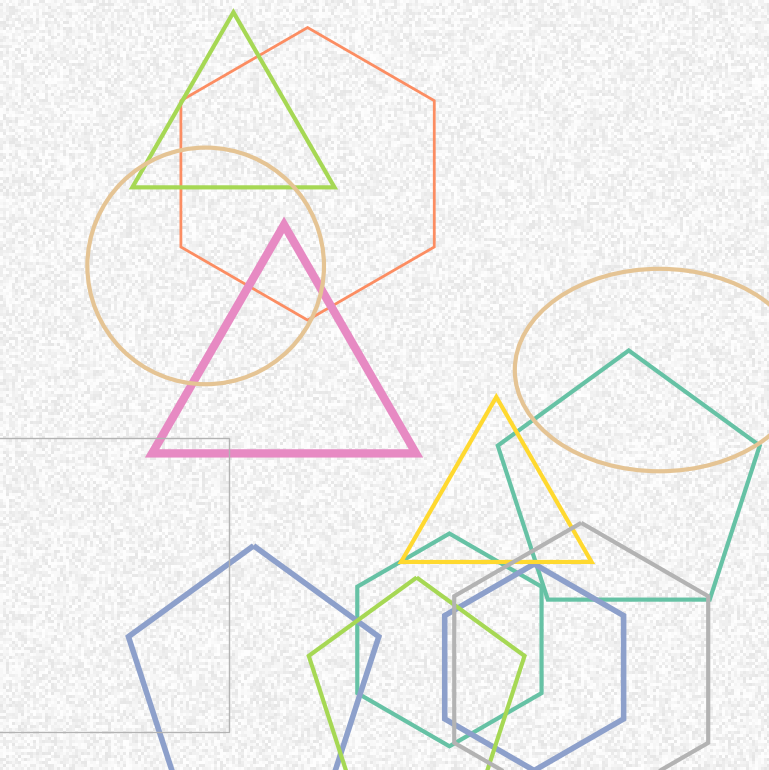[{"shape": "pentagon", "thickness": 1.5, "radius": 0.89, "center": [0.817, 0.366]}, {"shape": "hexagon", "thickness": 1.5, "radius": 0.69, "center": [0.584, 0.169]}, {"shape": "hexagon", "thickness": 1, "radius": 0.95, "center": [0.399, 0.774]}, {"shape": "hexagon", "thickness": 2, "radius": 0.67, "center": [0.694, 0.133]}, {"shape": "pentagon", "thickness": 2, "radius": 0.85, "center": [0.329, 0.12]}, {"shape": "triangle", "thickness": 3, "radius": 0.99, "center": [0.369, 0.51]}, {"shape": "triangle", "thickness": 1.5, "radius": 0.76, "center": [0.303, 0.832]}, {"shape": "pentagon", "thickness": 1.5, "radius": 0.74, "center": [0.541, 0.103]}, {"shape": "triangle", "thickness": 1.5, "radius": 0.71, "center": [0.645, 0.342]}, {"shape": "oval", "thickness": 1.5, "radius": 0.94, "center": [0.856, 0.519]}, {"shape": "circle", "thickness": 1.5, "radius": 0.77, "center": [0.267, 0.655]}, {"shape": "hexagon", "thickness": 1.5, "radius": 0.95, "center": [0.755, 0.131]}, {"shape": "square", "thickness": 0.5, "radius": 0.96, "center": [0.106, 0.24]}]